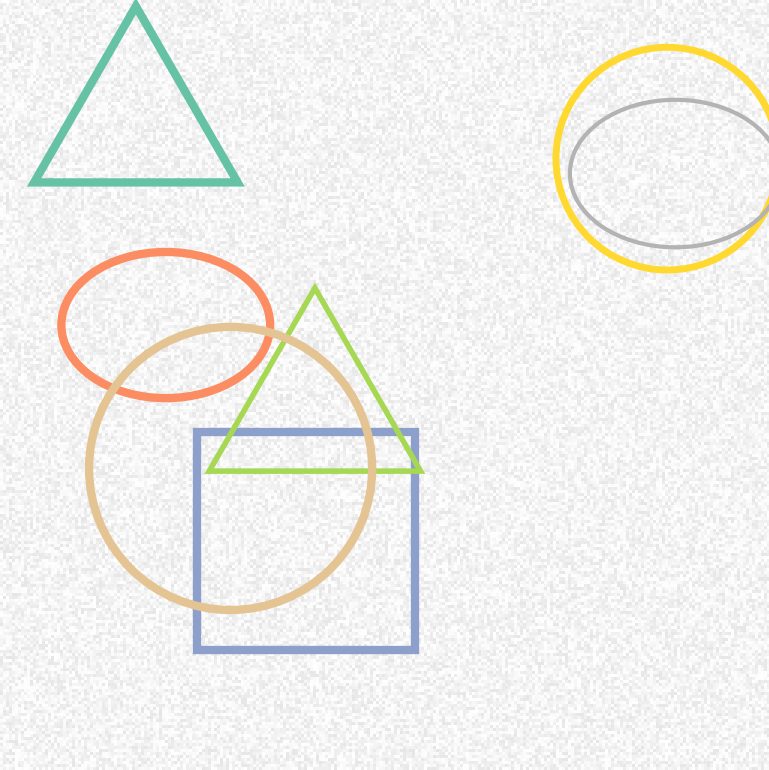[{"shape": "triangle", "thickness": 3, "radius": 0.76, "center": [0.176, 0.839]}, {"shape": "oval", "thickness": 3, "radius": 0.68, "center": [0.215, 0.578]}, {"shape": "square", "thickness": 3, "radius": 0.71, "center": [0.397, 0.297]}, {"shape": "triangle", "thickness": 2, "radius": 0.79, "center": [0.409, 0.467]}, {"shape": "circle", "thickness": 2.5, "radius": 0.72, "center": [0.867, 0.794]}, {"shape": "circle", "thickness": 3, "radius": 0.92, "center": [0.3, 0.392]}, {"shape": "oval", "thickness": 1.5, "radius": 0.68, "center": [0.877, 0.775]}]